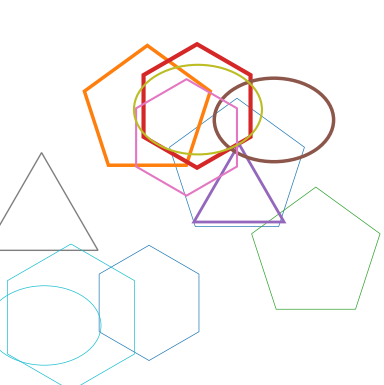[{"shape": "hexagon", "thickness": 0.5, "radius": 0.75, "center": [0.387, 0.213]}, {"shape": "pentagon", "thickness": 0.5, "radius": 0.92, "center": [0.616, 0.561]}, {"shape": "pentagon", "thickness": 2.5, "radius": 0.86, "center": [0.383, 0.71]}, {"shape": "pentagon", "thickness": 0.5, "radius": 0.88, "center": [0.82, 0.339]}, {"shape": "hexagon", "thickness": 3, "radius": 0.8, "center": [0.512, 0.725]}, {"shape": "triangle", "thickness": 2, "radius": 0.68, "center": [0.621, 0.491]}, {"shape": "oval", "thickness": 2.5, "radius": 0.77, "center": [0.712, 0.688]}, {"shape": "hexagon", "thickness": 1.5, "radius": 0.76, "center": [0.485, 0.643]}, {"shape": "triangle", "thickness": 1, "radius": 0.85, "center": [0.108, 0.434]}, {"shape": "oval", "thickness": 1.5, "radius": 0.83, "center": [0.514, 0.715]}, {"shape": "hexagon", "thickness": 0.5, "radius": 0.95, "center": [0.184, 0.176]}, {"shape": "oval", "thickness": 0.5, "radius": 0.74, "center": [0.115, 0.155]}]